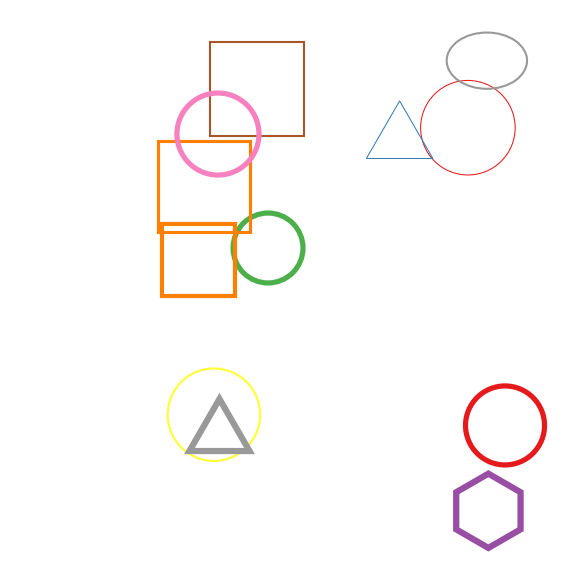[{"shape": "circle", "thickness": 2.5, "radius": 0.34, "center": [0.875, 0.262]}, {"shape": "circle", "thickness": 0.5, "radius": 0.41, "center": [0.81, 0.778]}, {"shape": "triangle", "thickness": 0.5, "radius": 0.33, "center": [0.692, 0.758]}, {"shape": "circle", "thickness": 2.5, "radius": 0.3, "center": [0.464, 0.57]}, {"shape": "hexagon", "thickness": 3, "radius": 0.32, "center": [0.846, 0.115]}, {"shape": "square", "thickness": 2, "radius": 0.31, "center": [0.344, 0.548]}, {"shape": "square", "thickness": 1.5, "radius": 0.4, "center": [0.353, 0.676]}, {"shape": "circle", "thickness": 1, "radius": 0.4, "center": [0.37, 0.281]}, {"shape": "square", "thickness": 1, "radius": 0.41, "center": [0.444, 0.845]}, {"shape": "circle", "thickness": 2.5, "radius": 0.36, "center": [0.377, 0.767]}, {"shape": "triangle", "thickness": 3, "radius": 0.3, "center": [0.38, 0.248]}, {"shape": "oval", "thickness": 1, "radius": 0.35, "center": [0.843, 0.894]}]